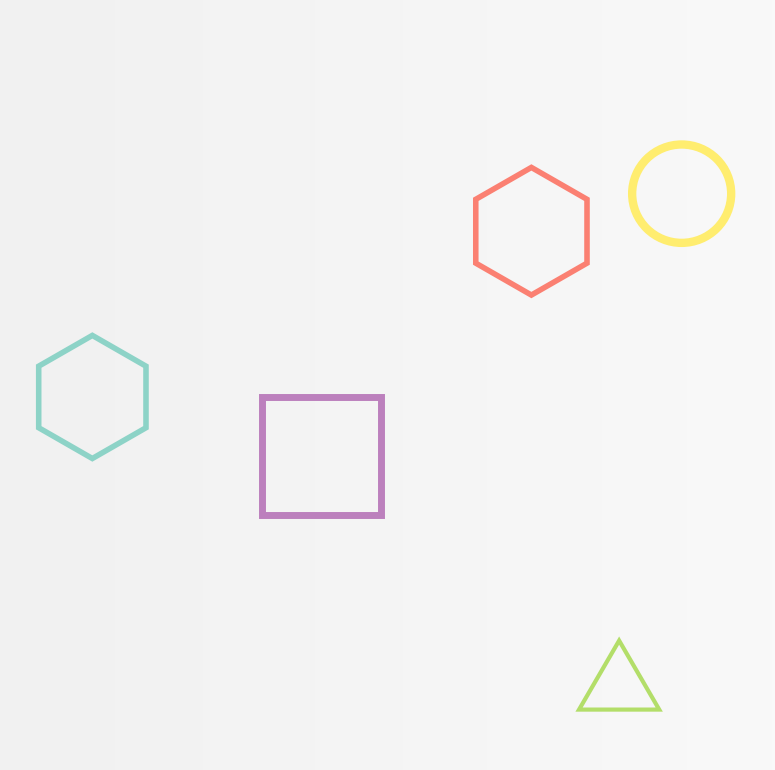[{"shape": "hexagon", "thickness": 2, "radius": 0.4, "center": [0.119, 0.484]}, {"shape": "hexagon", "thickness": 2, "radius": 0.41, "center": [0.686, 0.7]}, {"shape": "triangle", "thickness": 1.5, "radius": 0.3, "center": [0.799, 0.108]}, {"shape": "square", "thickness": 2.5, "radius": 0.38, "center": [0.415, 0.408]}, {"shape": "circle", "thickness": 3, "radius": 0.32, "center": [0.88, 0.748]}]